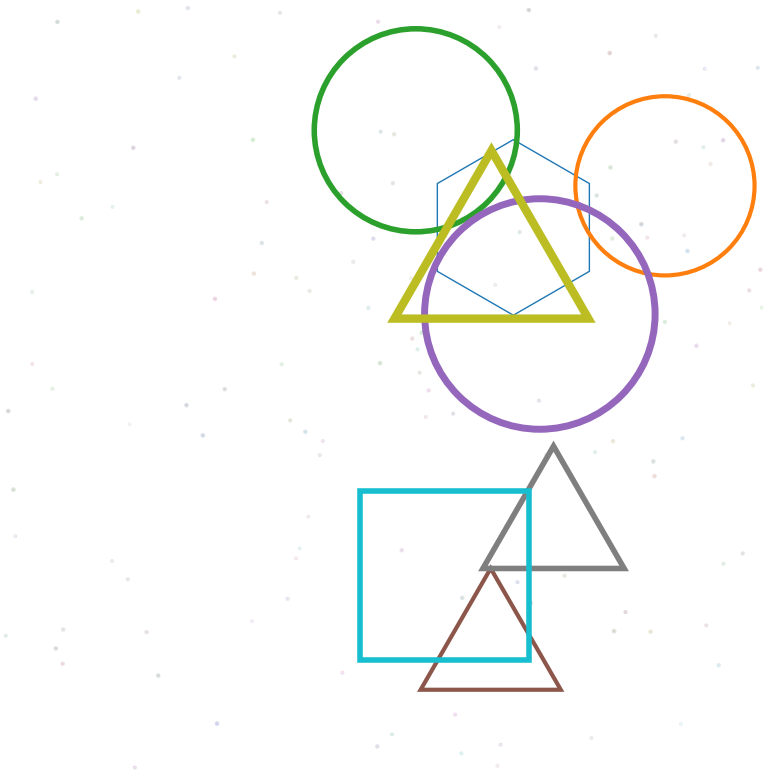[{"shape": "hexagon", "thickness": 0.5, "radius": 0.57, "center": [0.667, 0.705]}, {"shape": "circle", "thickness": 1.5, "radius": 0.58, "center": [0.864, 0.759]}, {"shape": "circle", "thickness": 2, "radius": 0.66, "center": [0.54, 0.831]}, {"shape": "circle", "thickness": 2.5, "radius": 0.75, "center": [0.701, 0.592]}, {"shape": "triangle", "thickness": 1.5, "radius": 0.53, "center": [0.637, 0.157]}, {"shape": "triangle", "thickness": 2, "radius": 0.53, "center": [0.719, 0.315]}, {"shape": "triangle", "thickness": 3, "radius": 0.73, "center": [0.638, 0.659]}, {"shape": "square", "thickness": 2, "radius": 0.55, "center": [0.577, 0.253]}]